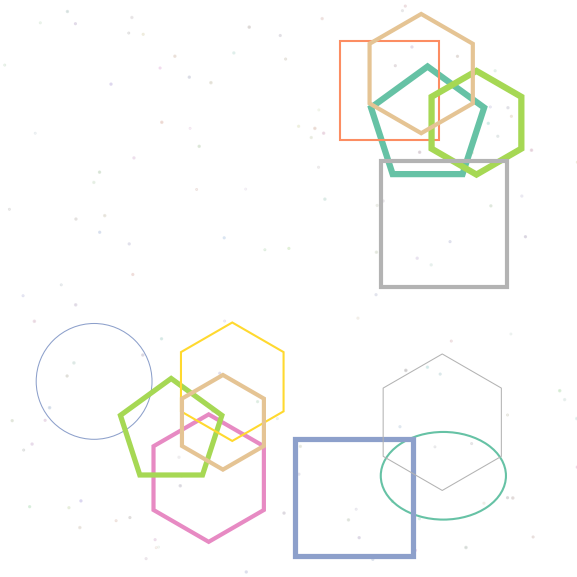[{"shape": "pentagon", "thickness": 3, "radius": 0.51, "center": [0.74, 0.781]}, {"shape": "oval", "thickness": 1, "radius": 0.54, "center": [0.768, 0.175]}, {"shape": "square", "thickness": 1, "radius": 0.43, "center": [0.675, 0.843]}, {"shape": "circle", "thickness": 0.5, "radius": 0.5, "center": [0.163, 0.339]}, {"shape": "square", "thickness": 2.5, "radius": 0.51, "center": [0.613, 0.137]}, {"shape": "hexagon", "thickness": 2, "radius": 0.55, "center": [0.361, 0.171]}, {"shape": "pentagon", "thickness": 2.5, "radius": 0.46, "center": [0.296, 0.251]}, {"shape": "hexagon", "thickness": 3, "radius": 0.45, "center": [0.825, 0.787]}, {"shape": "hexagon", "thickness": 1, "radius": 0.51, "center": [0.402, 0.338]}, {"shape": "hexagon", "thickness": 2, "radius": 0.41, "center": [0.386, 0.268]}, {"shape": "hexagon", "thickness": 2, "radius": 0.52, "center": [0.729, 0.872]}, {"shape": "hexagon", "thickness": 0.5, "radius": 0.59, "center": [0.766, 0.268]}, {"shape": "square", "thickness": 2, "radius": 0.55, "center": [0.769, 0.611]}]